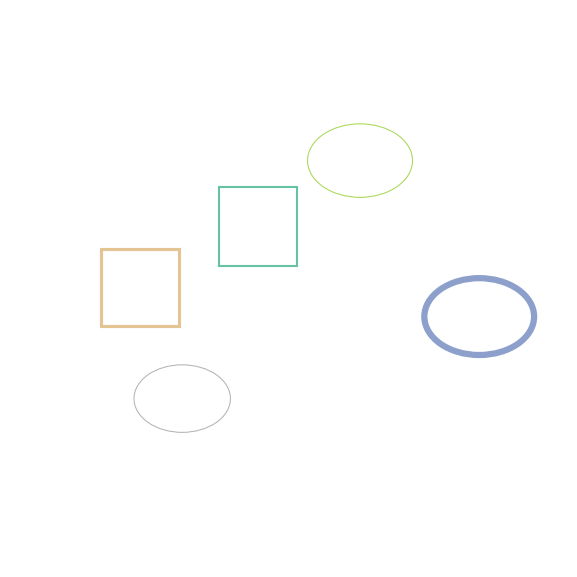[{"shape": "square", "thickness": 1, "radius": 0.34, "center": [0.446, 0.607]}, {"shape": "oval", "thickness": 3, "radius": 0.48, "center": [0.83, 0.451]}, {"shape": "oval", "thickness": 0.5, "radius": 0.45, "center": [0.623, 0.721]}, {"shape": "square", "thickness": 1.5, "radius": 0.34, "center": [0.243, 0.502]}, {"shape": "oval", "thickness": 0.5, "radius": 0.42, "center": [0.316, 0.309]}]